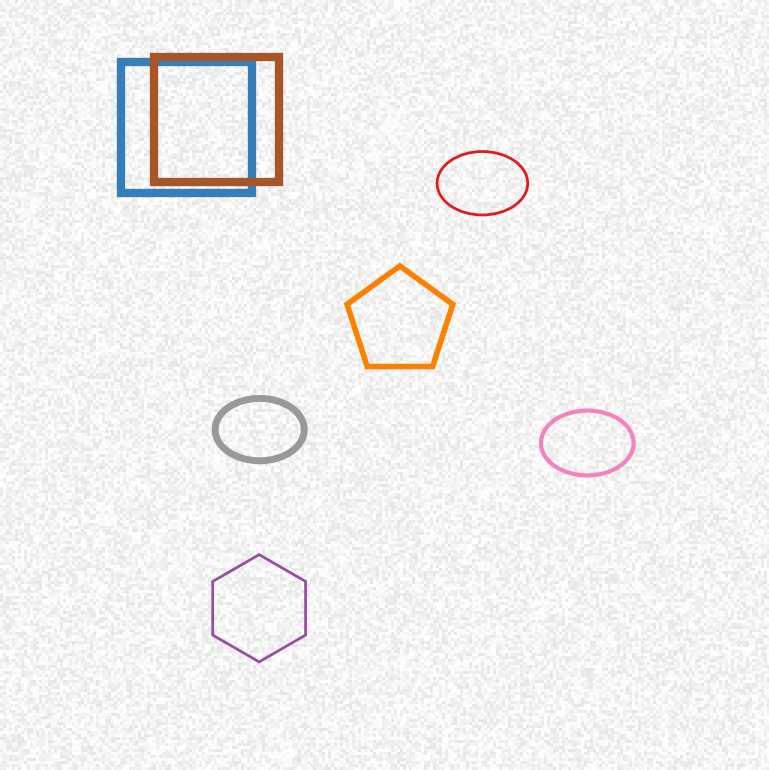[{"shape": "oval", "thickness": 1, "radius": 0.29, "center": [0.626, 0.762]}, {"shape": "square", "thickness": 3, "radius": 0.42, "center": [0.242, 0.835]}, {"shape": "hexagon", "thickness": 1, "radius": 0.35, "center": [0.337, 0.21]}, {"shape": "pentagon", "thickness": 2, "radius": 0.36, "center": [0.519, 0.582]}, {"shape": "square", "thickness": 3, "radius": 0.41, "center": [0.282, 0.844]}, {"shape": "oval", "thickness": 1.5, "radius": 0.3, "center": [0.763, 0.425]}, {"shape": "oval", "thickness": 2.5, "radius": 0.29, "center": [0.337, 0.442]}]